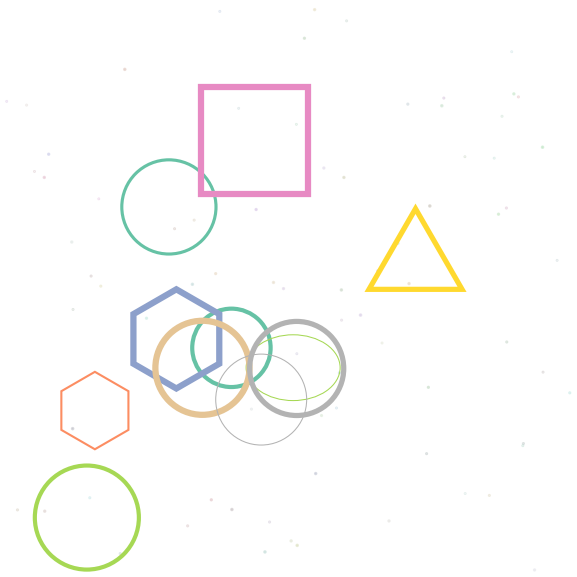[{"shape": "circle", "thickness": 2, "radius": 0.34, "center": [0.401, 0.397]}, {"shape": "circle", "thickness": 1.5, "radius": 0.41, "center": [0.292, 0.641]}, {"shape": "hexagon", "thickness": 1, "radius": 0.34, "center": [0.164, 0.288]}, {"shape": "hexagon", "thickness": 3, "radius": 0.43, "center": [0.305, 0.412]}, {"shape": "square", "thickness": 3, "radius": 0.47, "center": [0.441, 0.756]}, {"shape": "circle", "thickness": 2, "radius": 0.45, "center": [0.15, 0.103]}, {"shape": "oval", "thickness": 0.5, "radius": 0.41, "center": [0.508, 0.362]}, {"shape": "triangle", "thickness": 2.5, "radius": 0.47, "center": [0.72, 0.545]}, {"shape": "circle", "thickness": 3, "radius": 0.41, "center": [0.351, 0.362]}, {"shape": "circle", "thickness": 0.5, "radius": 0.39, "center": [0.452, 0.307]}, {"shape": "circle", "thickness": 2.5, "radius": 0.41, "center": [0.514, 0.361]}]